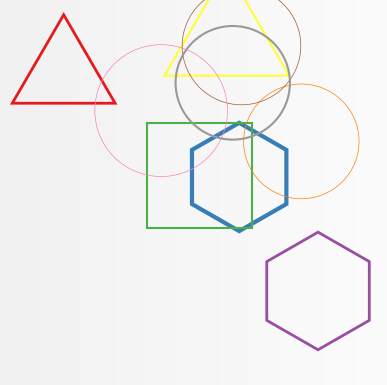[{"shape": "triangle", "thickness": 2, "radius": 0.77, "center": [0.164, 0.808]}, {"shape": "hexagon", "thickness": 3, "radius": 0.7, "center": [0.617, 0.54]}, {"shape": "square", "thickness": 1.5, "radius": 0.68, "center": [0.515, 0.544]}, {"shape": "hexagon", "thickness": 2, "radius": 0.76, "center": [0.821, 0.244]}, {"shape": "circle", "thickness": 0.5, "radius": 0.74, "center": [0.778, 0.633]}, {"shape": "triangle", "thickness": 1.5, "radius": 0.93, "center": [0.585, 0.896]}, {"shape": "circle", "thickness": 0.5, "radius": 0.77, "center": [0.623, 0.881]}, {"shape": "circle", "thickness": 0.5, "radius": 0.86, "center": [0.416, 0.713]}, {"shape": "circle", "thickness": 1.5, "radius": 0.74, "center": [0.601, 0.785]}]